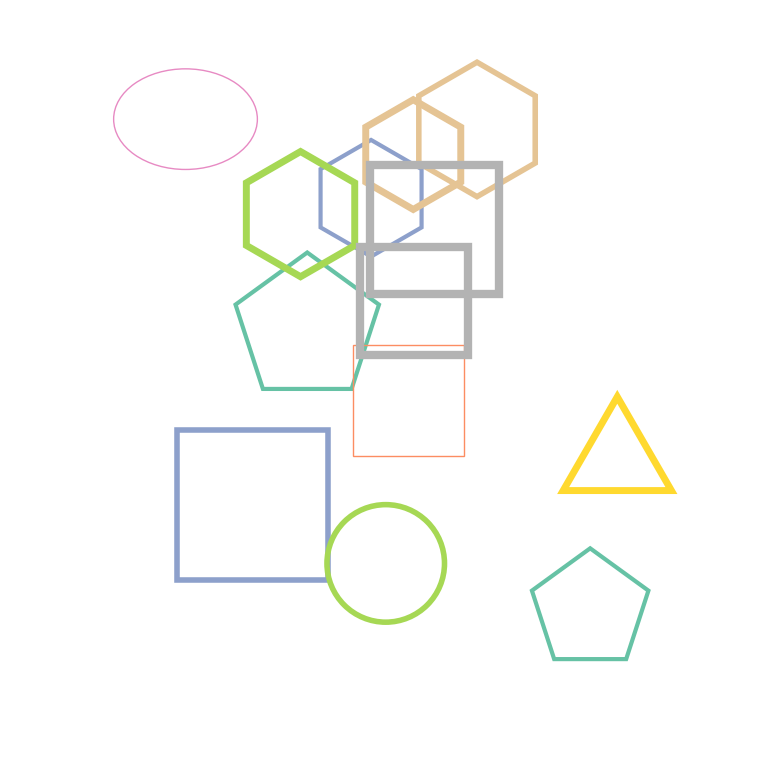[{"shape": "pentagon", "thickness": 1.5, "radius": 0.49, "center": [0.399, 0.574]}, {"shape": "pentagon", "thickness": 1.5, "radius": 0.4, "center": [0.766, 0.208]}, {"shape": "square", "thickness": 0.5, "radius": 0.36, "center": [0.531, 0.48]}, {"shape": "square", "thickness": 2, "radius": 0.49, "center": [0.328, 0.344]}, {"shape": "hexagon", "thickness": 1.5, "radius": 0.38, "center": [0.482, 0.743]}, {"shape": "oval", "thickness": 0.5, "radius": 0.47, "center": [0.241, 0.845]}, {"shape": "hexagon", "thickness": 2.5, "radius": 0.41, "center": [0.39, 0.722]}, {"shape": "circle", "thickness": 2, "radius": 0.38, "center": [0.501, 0.268]}, {"shape": "triangle", "thickness": 2.5, "radius": 0.41, "center": [0.802, 0.403]}, {"shape": "hexagon", "thickness": 2.5, "radius": 0.36, "center": [0.537, 0.799]}, {"shape": "hexagon", "thickness": 2, "radius": 0.44, "center": [0.62, 0.832]}, {"shape": "square", "thickness": 3, "radius": 0.42, "center": [0.565, 0.702]}, {"shape": "square", "thickness": 3, "radius": 0.35, "center": [0.538, 0.609]}]